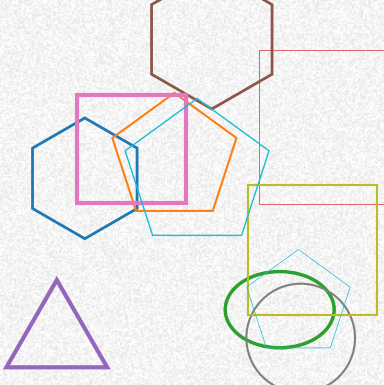[{"shape": "hexagon", "thickness": 2, "radius": 0.78, "center": [0.22, 0.537]}, {"shape": "pentagon", "thickness": 1.5, "radius": 0.85, "center": [0.453, 0.589]}, {"shape": "oval", "thickness": 2.5, "radius": 0.71, "center": [0.726, 0.196]}, {"shape": "square", "thickness": 0.5, "radius": 1.0, "center": [0.872, 0.671]}, {"shape": "triangle", "thickness": 3, "radius": 0.76, "center": [0.148, 0.122]}, {"shape": "hexagon", "thickness": 2, "radius": 0.9, "center": [0.55, 0.898]}, {"shape": "square", "thickness": 3, "radius": 0.7, "center": [0.341, 0.614]}, {"shape": "circle", "thickness": 1.5, "radius": 0.71, "center": [0.781, 0.122]}, {"shape": "square", "thickness": 1.5, "radius": 0.84, "center": [0.811, 0.351]}, {"shape": "pentagon", "thickness": 1, "radius": 0.98, "center": [0.512, 0.548]}, {"shape": "pentagon", "thickness": 0.5, "radius": 0.71, "center": [0.775, 0.211]}]